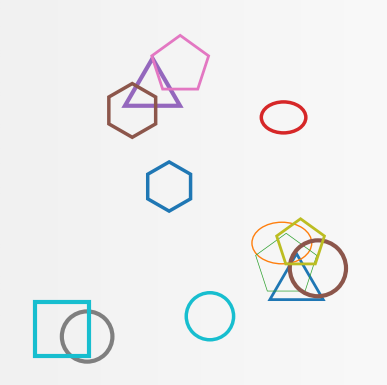[{"shape": "hexagon", "thickness": 2.5, "radius": 0.32, "center": [0.436, 0.516]}, {"shape": "triangle", "thickness": 2, "radius": 0.4, "center": [0.765, 0.262]}, {"shape": "oval", "thickness": 1, "radius": 0.39, "center": [0.727, 0.369]}, {"shape": "pentagon", "thickness": 0.5, "radius": 0.41, "center": [0.739, 0.311]}, {"shape": "oval", "thickness": 2.5, "radius": 0.29, "center": [0.732, 0.695]}, {"shape": "triangle", "thickness": 3, "radius": 0.41, "center": [0.394, 0.766]}, {"shape": "circle", "thickness": 3, "radius": 0.36, "center": [0.82, 0.303]}, {"shape": "hexagon", "thickness": 2.5, "radius": 0.35, "center": [0.341, 0.713]}, {"shape": "pentagon", "thickness": 2, "radius": 0.39, "center": [0.465, 0.831]}, {"shape": "circle", "thickness": 3, "radius": 0.33, "center": [0.225, 0.126]}, {"shape": "pentagon", "thickness": 2, "radius": 0.32, "center": [0.776, 0.367]}, {"shape": "circle", "thickness": 2.5, "radius": 0.31, "center": [0.542, 0.179]}, {"shape": "square", "thickness": 3, "radius": 0.35, "center": [0.159, 0.145]}]